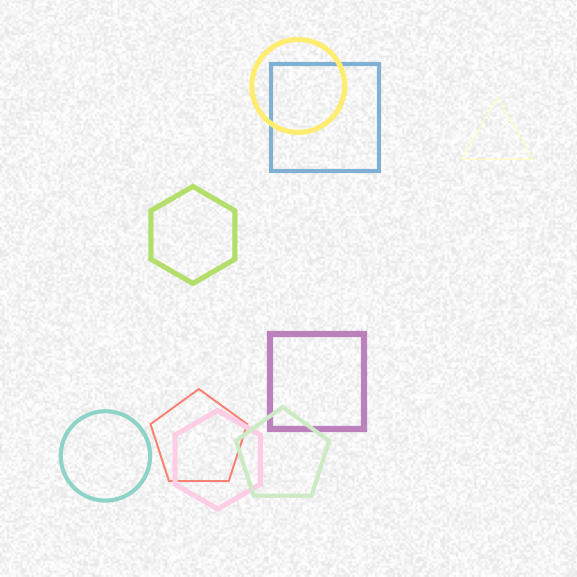[{"shape": "circle", "thickness": 2, "radius": 0.39, "center": [0.183, 0.21]}, {"shape": "triangle", "thickness": 0.5, "radius": 0.36, "center": [0.861, 0.759]}, {"shape": "pentagon", "thickness": 1, "radius": 0.44, "center": [0.344, 0.237]}, {"shape": "square", "thickness": 2, "radius": 0.47, "center": [0.562, 0.795]}, {"shape": "hexagon", "thickness": 2.5, "radius": 0.42, "center": [0.334, 0.592]}, {"shape": "hexagon", "thickness": 2.5, "radius": 0.43, "center": [0.377, 0.203]}, {"shape": "square", "thickness": 3, "radius": 0.41, "center": [0.549, 0.338]}, {"shape": "pentagon", "thickness": 2, "radius": 0.42, "center": [0.489, 0.209]}, {"shape": "circle", "thickness": 2.5, "radius": 0.4, "center": [0.516, 0.85]}]